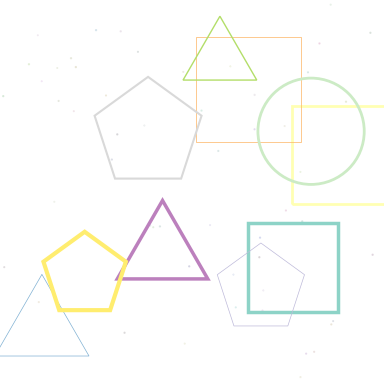[{"shape": "square", "thickness": 2.5, "radius": 0.58, "center": [0.761, 0.305]}, {"shape": "square", "thickness": 2, "radius": 0.64, "center": [0.884, 0.596]}, {"shape": "pentagon", "thickness": 0.5, "radius": 0.6, "center": [0.678, 0.25]}, {"shape": "triangle", "thickness": 0.5, "radius": 0.71, "center": [0.109, 0.146]}, {"shape": "square", "thickness": 0.5, "radius": 0.68, "center": [0.646, 0.767]}, {"shape": "triangle", "thickness": 1, "radius": 0.55, "center": [0.571, 0.847]}, {"shape": "pentagon", "thickness": 1.5, "radius": 0.73, "center": [0.385, 0.654]}, {"shape": "triangle", "thickness": 2.5, "radius": 0.68, "center": [0.422, 0.343]}, {"shape": "circle", "thickness": 2, "radius": 0.69, "center": [0.808, 0.659]}, {"shape": "pentagon", "thickness": 3, "radius": 0.56, "center": [0.22, 0.285]}]